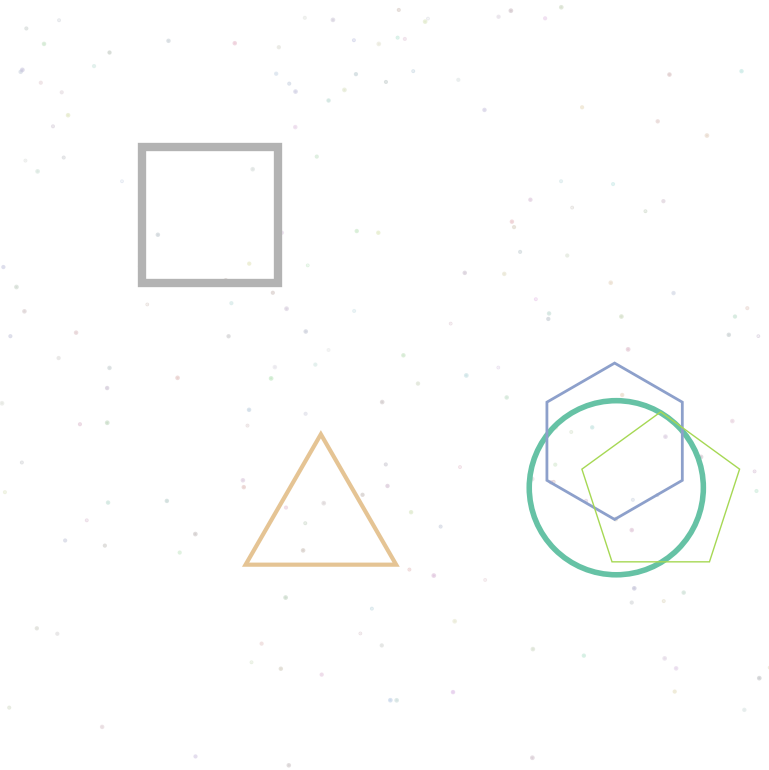[{"shape": "circle", "thickness": 2, "radius": 0.57, "center": [0.8, 0.367]}, {"shape": "hexagon", "thickness": 1, "radius": 0.51, "center": [0.798, 0.427]}, {"shape": "pentagon", "thickness": 0.5, "radius": 0.54, "center": [0.858, 0.357]}, {"shape": "triangle", "thickness": 1.5, "radius": 0.56, "center": [0.417, 0.323]}, {"shape": "square", "thickness": 3, "radius": 0.44, "center": [0.273, 0.721]}]